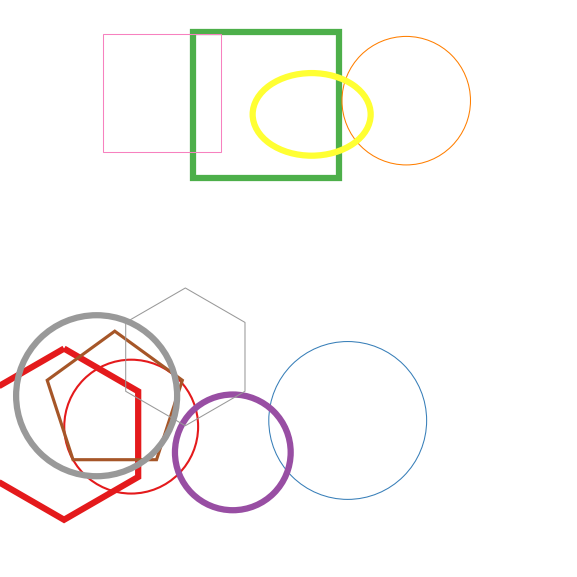[{"shape": "hexagon", "thickness": 3, "radius": 0.74, "center": [0.111, 0.247]}, {"shape": "circle", "thickness": 1, "radius": 0.58, "center": [0.227, 0.26]}, {"shape": "circle", "thickness": 0.5, "radius": 0.68, "center": [0.602, 0.271]}, {"shape": "square", "thickness": 3, "radius": 0.63, "center": [0.46, 0.817]}, {"shape": "circle", "thickness": 3, "radius": 0.5, "center": [0.403, 0.216]}, {"shape": "circle", "thickness": 0.5, "radius": 0.56, "center": [0.703, 0.825]}, {"shape": "oval", "thickness": 3, "radius": 0.51, "center": [0.54, 0.801]}, {"shape": "pentagon", "thickness": 1.5, "radius": 0.62, "center": [0.199, 0.303]}, {"shape": "square", "thickness": 0.5, "radius": 0.51, "center": [0.28, 0.837]}, {"shape": "circle", "thickness": 3, "radius": 0.7, "center": [0.167, 0.314]}, {"shape": "hexagon", "thickness": 0.5, "radius": 0.6, "center": [0.321, 0.381]}]